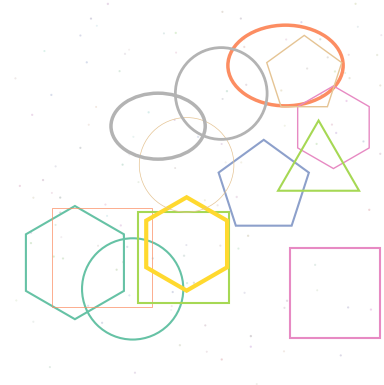[{"shape": "circle", "thickness": 1.5, "radius": 0.66, "center": [0.345, 0.25]}, {"shape": "hexagon", "thickness": 1.5, "radius": 0.74, "center": [0.195, 0.318]}, {"shape": "oval", "thickness": 2.5, "radius": 0.75, "center": [0.742, 0.83]}, {"shape": "square", "thickness": 0.5, "radius": 0.65, "center": [0.266, 0.331]}, {"shape": "pentagon", "thickness": 1.5, "radius": 0.62, "center": [0.685, 0.514]}, {"shape": "hexagon", "thickness": 1, "radius": 0.54, "center": [0.866, 0.669]}, {"shape": "square", "thickness": 1.5, "radius": 0.59, "center": [0.87, 0.239]}, {"shape": "triangle", "thickness": 1.5, "radius": 0.61, "center": [0.827, 0.565]}, {"shape": "square", "thickness": 1.5, "radius": 0.59, "center": [0.476, 0.331]}, {"shape": "hexagon", "thickness": 3, "radius": 0.61, "center": [0.485, 0.366]}, {"shape": "circle", "thickness": 0.5, "radius": 0.61, "center": [0.485, 0.572]}, {"shape": "pentagon", "thickness": 1, "radius": 0.51, "center": [0.79, 0.806]}, {"shape": "oval", "thickness": 2.5, "radius": 0.61, "center": [0.411, 0.672]}, {"shape": "circle", "thickness": 2, "radius": 0.6, "center": [0.575, 0.757]}]